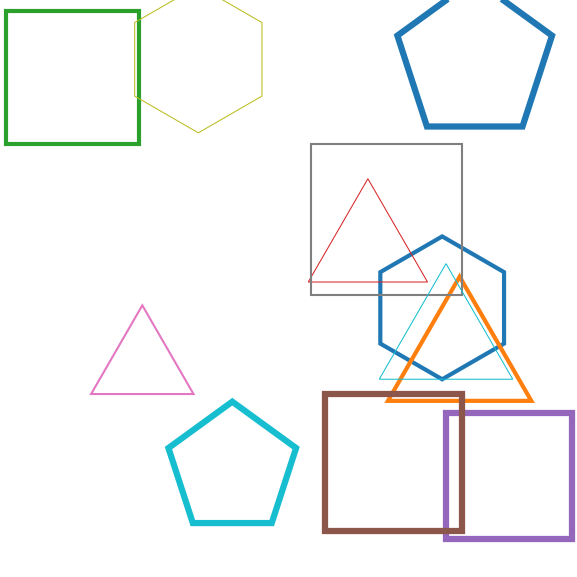[{"shape": "pentagon", "thickness": 3, "radius": 0.7, "center": [0.822, 0.894]}, {"shape": "hexagon", "thickness": 2, "radius": 0.62, "center": [0.766, 0.466]}, {"shape": "triangle", "thickness": 2, "radius": 0.72, "center": [0.796, 0.377]}, {"shape": "square", "thickness": 2, "radius": 0.57, "center": [0.126, 0.865]}, {"shape": "triangle", "thickness": 0.5, "radius": 0.6, "center": [0.637, 0.57]}, {"shape": "square", "thickness": 3, "radius": 0.55, "center": [0.881, 0.175]}, {"shape": "square", "thickness": 3, "radius": 0.59, "center": [0.682, 0.198]}, {"shape": "triangle", "thickness": 1, "radius": 0.51, "center": [0.246, 0.368]}, {"shape": "square", "thickness": 1, "radius": 0.65, "center": [0.67, 0.62]}, {"shape": "hexagon", "thickness": 0.5, "radius": 0.64, "center": [0.343, 0.896]}, {"shape": "pentagon", "thickness": 3, "radius": 0.58, "center": [0.402, 0.187]}, {"shape": "triangle", "thickness": 0.5, "radius": 0.67, "center": [0.772, 0.409]}]